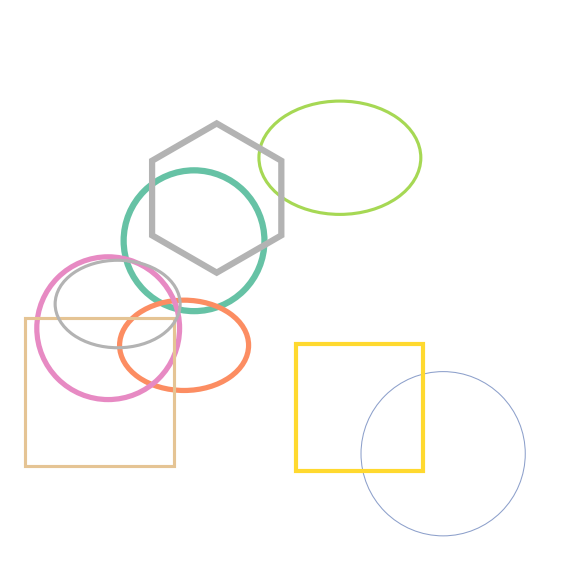[{"shape": "circle", "thickness": 3, "radius": 0.61, "center": [0.336, 0.582]}, {"shape": "oval", "thickness": 2.5, "radius": 0.56, "center": [0.319, 0.401]}, {"shape": "circle", "thickness": 0.5, "radius": 0.71, "center": [0.767, 0.213]}, {"shape": "circle", "thickness": 2.5, "radius": 0.62, "center": [0.187, 0.431]}, {"shape": "oval", "thickness": 1.5, "radius": 0.7, "center": [0.589, 0.726]}, {"shape": "square", "thickness": 2, "radius": 0.55, "center": [0.622, 0.293]}, {"shape": "square", "thickness": 1.5, "radius": 0.64, "center": [0.173, 0.32]}, {"shape": "oval", "thickness": 1.5, "radius": 0.54, "center": [0.204, 0.473]}, {"shape": "hexagon", "thickness": 3, "radius": 0.65, "center": [0.375, 0.656]}]